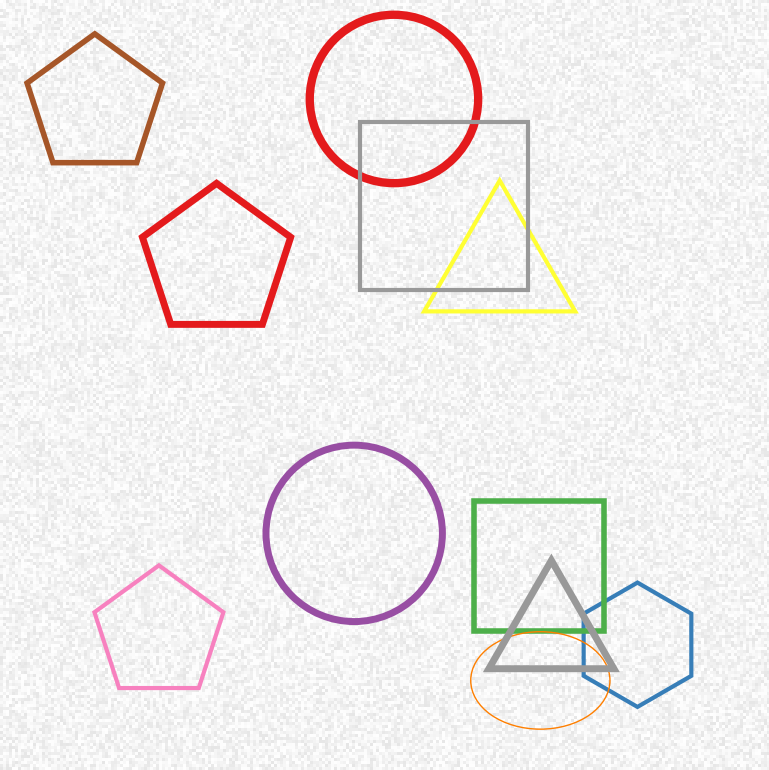[{"shape": "circle", "thickness": 3, "radius": 0.55, "center": [0.512, 0.871]}, {"shape": "pentagon", "thickness": 2.5, "radius": 0.51, "center": [0.281, 0.661]}, {"shape": "hexagon", "thickness": 1.5, "radius": 0.4, "center": [0.828, 0.163]}, {"shape": "square", "thickness": 2, "radius": 0.42, "center": [0.7, 0.265]}, {"shape": "circle", "thickness": 2.5, "radius": 0.57, "center": [0.46, 0.307]}, {"shape": "oval", "thickness": 0.5, "radius": 0.45, "center": [0.702, 0.116]}, {"shape": "triangle", "thickness": 1.5, "radius": 0.57, "center": [0.649, 0.652]}, {"shape": "pentagon", "thickness": 2, "radius": 0.46, "center": [0.123, 0.864]}, {"shape": "pentagon", "thickness": 1.5, "radius": 0.44, "center": [0.206, 0.178]}, {"shape": "square", "thickness": 1.5, "radius": 0.55, "center": [0.577, 0.732]}, {"shape": "triangle", "thickness": 2.5, "radius": 0.47, "center": [0.716, 0.178]}]